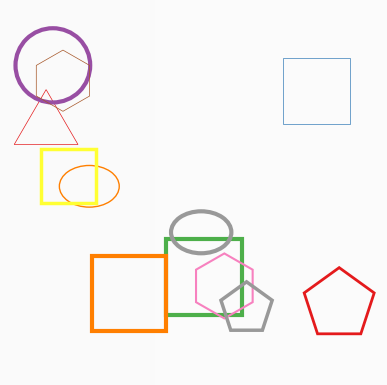[{"shape": "pentagon", "thickness": 2, "radius": 0.48, "center": [0.875, 0.21]}, {"shape": "triangle", "thickness": 0.5, "radius": 0.48, "center": [0.119, 0.672]}, {"shape": "square", "thickness": 0.5, "radius": 0.43, "center": [0.817, 0.763]}, {"shape": "square", "thickness": 3, "radius": 0.49, "center": [0.527, 0.28]}, {"shape": "circle", "thickness": 3, "radius": 0.48, "center": [0.136, 0.83]}, {"shape": "oval", "thickness": 1, "radius": 0.39, "center": [0.23, 0.516]}, {"shape": "square", "thickness": 3, "radius": 0.48, "center": [0.333, 0.238]}, {"shape": "square", "thickness": 2.5, "radius": 0.35, "center": [0.177, 0.543]}, {"shape": "hexagon", "thickness": 0.5, "radius": 0.4, "center": [0.162, 0.79]}, {"shape": "hexagon", "thickness": 1.5, "radius": 0.42, "center": [0.579, 0.257]}, {"shape": "oval", "thickness": 3, "radius": 0.39, "center": [0.519, 0.397]}, {"shape": "pentagon", "thickness": 2.5, "radius": 0.35, "center": [0.636, 0.198]}]